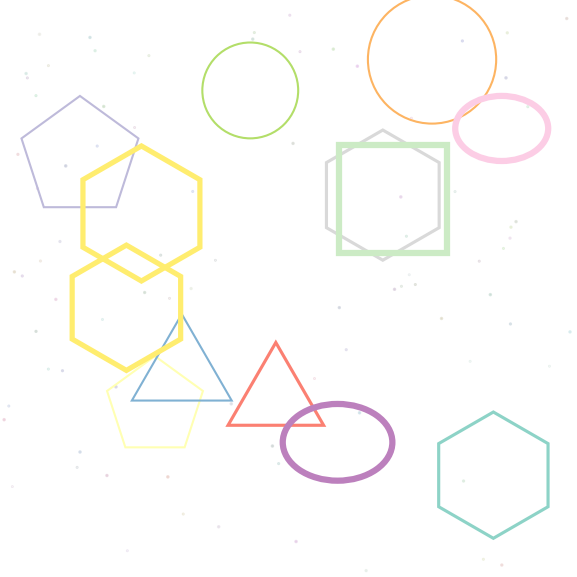[{"shape": "hexagon", "thickness": 1.5, "radius": 0.55, "center": [0.854, 0.176]}, {"shape": "pentagon", "thickness": 1, "radius": 0.44, "center": [0.268, 0.295]}, {"shape": "pentagon", "thickness": 1, "radius": 0.53, "center": [0.138, 0.727]}, {"shape": "triangle", "thickness": 1.5, "radius": 0.48, "center": [0.478, 0.311]}, {"shape": "triangle", "thickness": 1, "radius": 0.5, "center": [0.315, 0.355]}, {"shape": "circle", "thickness": 1, "radius": 0.56, "center": [0.748, 0.896]}, {"shape": "circle", "thickness": 1, "radius": 0.41, "center": [0.433, 0.843]}, {"shape": "oval", "thickness": 3, "radius": 0.4, "center": [0.869, 0.777]}, {"shape": "hexagon", "thickness": 1.5, "radius": 0.56, "center": [0.663, 0.661]}, {"shape": "oval", "thickness": 3, "radius": 0.47, "center": [0.585, 0.233]}, {"shape": "square", "thickness": 3, "radius": 0.47, "center": [0.681, 0.654]}, {"shape": "hexagon", "thickness": 2.5, "radius": 0.54, "center": [0.219, 0.466]}, {"shape": "hexagon", "thickness": 2.5, "radius": 0.58, "center": [0.245, 0.629]}]